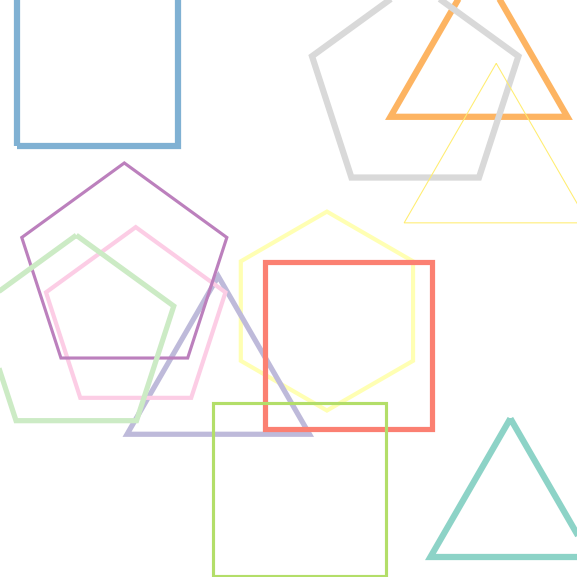[{"shape": "triangle", "thickness": 3, "radius": 0.8, "center": [0.884, 0.115]}, {"shape": "hexagon", "thickness": 2, "radius": 0.86, "center": [0.566, 0.46]}, {"shape": "triangle", "thickness": 2.5, "radius": 0.91, "center": [0.378, 0.338]}, {"shape": "square", "thickness": 2.5, "radius": 0.72, "center": [0.604, 0.401]}, {"shape": "square", "thickness": 3, "radius": 0.69, "center": [0.169, 0.885]}, {"shape": "triangle", "thickness": 3, "radius": 0.88, "center": [0.829, 0.885]}, {"shape": "square", "thickness": 1.5, "radius": 0.75, "center": [0.519, 0.152]}, {"shape": "pentagon", "thickness": 2, "radius": 0.82, "center": [0.235, 0.442]}, {"shape": "pentagon", "thickness": 3, "radius": 0.94, "center": [0.719, 0.844]}, {"shape": "pentagon", "thickness": 1.5, "radius": 0.93, "center": [0.215, 0.53]}, {"shape": "pentagon", "thickness": 2.5, "radius": 0.89, "center": [0.132, 0.414]}, {"shape": "triangle", "thickness": 0.5, "radius": 0.92, "center": [0.859, 0.705]}]